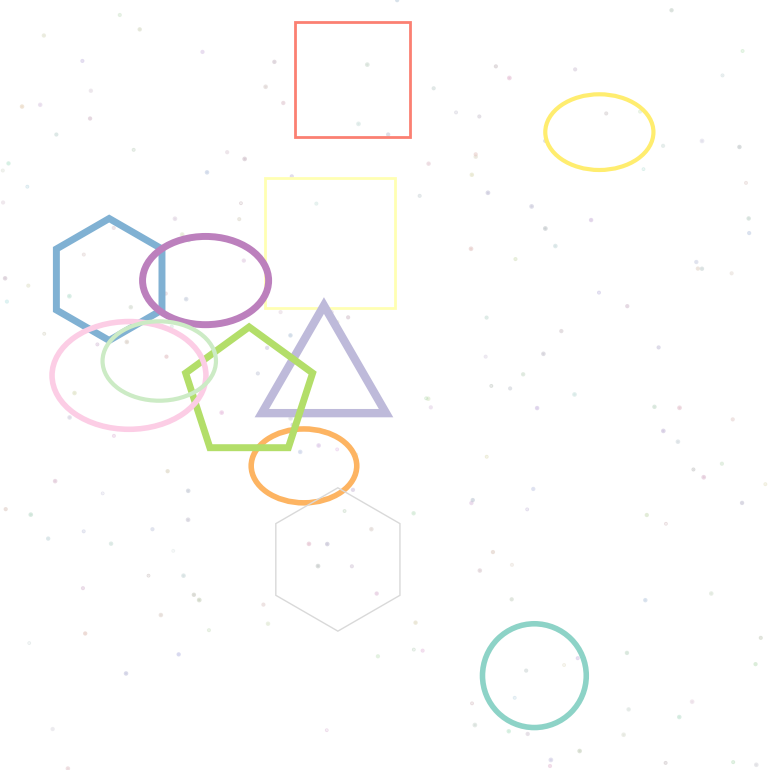[{"shape": "circle", "thickness": 2, "radius": 0.34, "center": [0.694, 0.123]}, {"shape": "square", "thickness": 1, "radius": 0.42, "center": [0.429, 0.685]}, {"shape": "triangle", "thickness": 3, "radius": 0.47, "center": [0.421, 0.51]}, {"shape": "square", "thickness": 1, "radius": 0.37, "center": [0.458, 0.897]}, {"shape": "hexagon", "thickness": 2.5, "radius": 0.4, "center": [0.142, 0.637]}, {"shape": "oval", "thickness": 2, "radius": 0.34, "center": [0.395, 0.395]}, {"shape": "pentagon", "thickness": 2.5, "radius": 0.43, "center": [0.324, 0.489]}, {"shape": "oval", "thickness": 2, "radius": 0.5, "center": [0.168, 0.512]}, {"shape": "hexagon", "thickness": 0.5, "radius": 0.47, "center": [0.439, 0.273]}, {"shape": "oval", "thickness": 2.5, "radius": 0.41, "center": [0.267, 0.636]}, {"shape": "oval", "thickness": 1.5, "radius": 0.37, "center": [0.207, 0.531]}, {"shape": "oval", "thickness": 1.5, "radius": 0.35, "center": [0.778, 0.828]}]